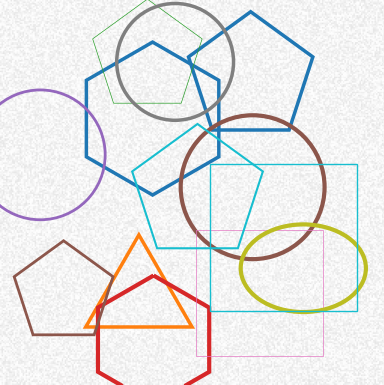[{"shape": "hexagon", "thickness": 2.5, "radius": 0.99, "center": [0.396, 0.692]}, {"shape": "pentagon", "thickness": 2.5, "radius": 0.85, "center": [0.651, 0.8]}, {"shape": "triangle", "thickness": 2.5, "radius": 0.8, "center": [0.361, 0.23]}, {"shape": "pentagon", "thickness": 0.5, "radius": 0.75, "center": [0.383, 0.853]}, {"shape": "hexagon", "thickness": 3, "radius": 0.83, "center": [0.399, 0.118]}, {"shape": "circle", "thickness": 2, "radius": 0.84, "center": [0.105, 0.598]}, {"shape": "circle", "thickness": 3, "radius": 0.93, "center": [0.656, 0.514]}, {"shape": "pentagon", "thickness": 2, "radius": 0.68, "center": [0.165, 0.24]}, {"shape": "square", "thickness": 0.5, "radius": 0.82, "center": [0.675, 0.239]}, {"shape": "circle", "thickness": 2.5, "radius": 0.76, "center": [0.455, 0.839]}, {"shape": "oval", "thickness": 3, "radius": 0.81, "center": [0.788, 0.303]}, {"shape": "square", "thickness": 1, "radius": 0.95, "center": [0.737, 0.382]}, {"shape": "pentagon", "thickness": 1.5, "radius": 0.89, "center": [0.513, 0.5]}]